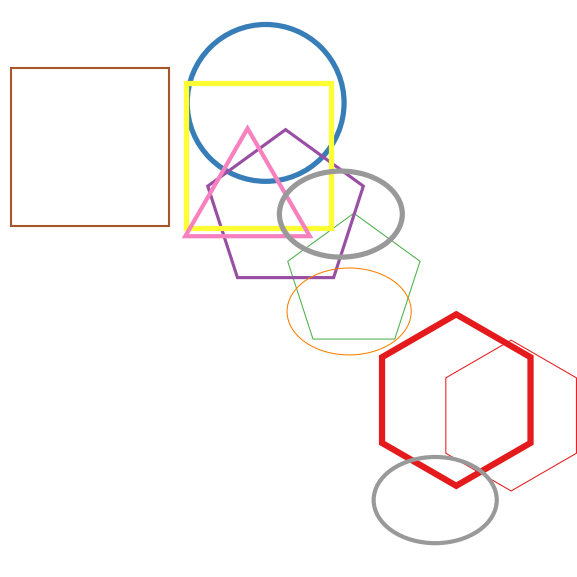[{"shape": "hexagon", "thickness": 0.5, "radius": 0.65, "center": [0.885, 0.28]}, {"shape": "hexagon", "thickness": 3, "radius": 0.74, "center": [0.79, 0.306]}, {"shape": "circle", "thickness": 2.5, "radius": 0.68, "center": [0.46, 0.821]}, {"shape": "pentagon", "thickness": 0.5, "radius": 0.6, "center": [0.613, 0.509]}, {"shape": "pentagon", "thickness": 1.5, "radius": 0.71, "center": [0.494, 0.633]}, {"shape": "oval", "thickness": 0.5, "radius": 0.54, "center": [0.605, 0.46]}, {"shape": "square", "thickness": 2.5, "radius": 0.63, "center": [0.448, 0.73]}, {"shape": "square", "thickness": 1, "radius": 0.69, "center": [0.156, 0.744]}, {"shape": "triangle", "thickness": 2, "radius": 0.62, "center": [0.429, 0.652]}, {"shape": "oval", "thickness": 2.5, "radius": 0.53, "center": [0.59, 0.628]}, {"shape": "oval", "thickness": 2, "radius": 0.53, "center": [0.754, 0.133]}]